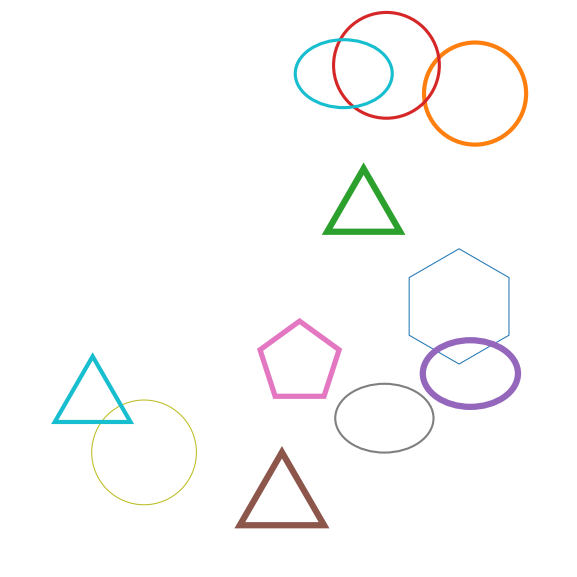[{"shape": "hexagon", "thickness": 0.5, "radius": 0.5, "center": [0.795, 0.469]}, {"shape": "circle", "thickness": 2, "radius": 0.44, "center": [0.823, 0.837]}, {"shape": "triangle", "thickness": 3, "radius": 0.36, "center": [0.63, 0.634]}, {"shape": "circle", "thickness": 1.5, "radius": 0.46, "center": [0.669, 0.886]}, {"shape": "oval", "thickness": 3, "radius": 0.41, "center": [0.815, 0.352]}, {"shape": "triangle", "thickness": 3, "radius": 0.42, "center": [0.488, 0.132]}, {"shape": "pentagon", "thickness": 2.5, "radius": 0.36, "center": [0.519, 0.371]}, {"shape": "oval", "thickness": 1, "radius": 0.43, "center": [0.666, 0.275]}, {"shape": "circle", "thickness": 0.5, "radius": 0.45, "center": [0.249, 0.216]}, {"shape": "oval", "thickness": 1.5, "radius": 0.42, "center": [0.595, 0.872]}, {"shape": "triangle", "thickness": 2, "radius": 0.38, "center": [0.16, 0.306]}]